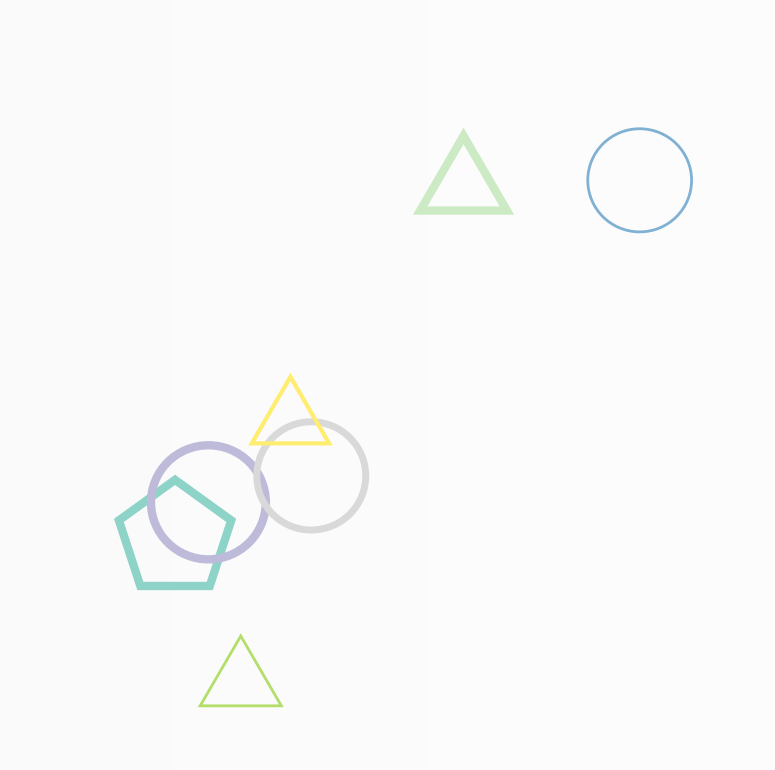[{"shape": "pentagon", "thickness": 3, "radius": 0.38, "center": [0.226, 0.301]}, {"shape": "circle", "thickness": 3, "radius": 0.37, "center": [0.269, 0.348]}, {"shape": "circle", "thickness": 1, "radius": 0.33, "center": [0.825, 0.766]}, {"shape": "triangle", "thickness": 1, "radius": 0.3, "center": [0.311, 0.114]}, {"shape": "circle", "thickness": 2.5, "radius": 0.35, "center": [0.402, 0.382]}, {"shape": "triangle", "thickness": 3, "radius": 0.32, "center": [0.598, 0.759]}, {"shape": "triangle", "thickness": 1.5, "radius": 0.29, "center": [0.375, 0.453]}]